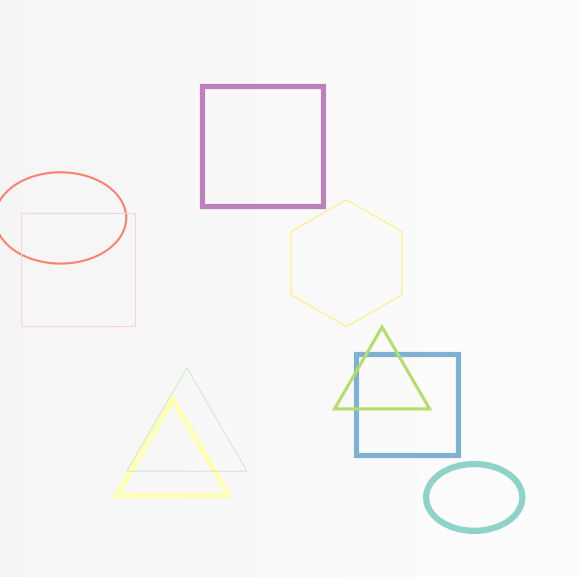[{"shape": "oval", "thickness": 3, "radius": 0.41, "center": [0.816, 0.138]}, {"shape": "triangle", "thickness": 2.5, "radius": 0.56, "center": [0.297, 0.197]}, {"shape": "oval", "thickness": 1, "radius": 0.56, "center": [0.104, 0.622]}, {"shape": "square", "thickness": 2.5, "radius": 0.44, "center": [0.7, 0.3]}, {"shape": "triangle", "thickness": 1.5, "radius": 0.47, "center": [0.657, 0.338]}, {"shape": "square", "thickness": 0.5, "radius": 0.49, "center": [0.134, 0.532]}, {"shape": "square", "thickness": 2.5, "radius": 0.52, "center": [0.452, 0.747]}, {"shape": "triangle", "thickness": 0.5, "radius": 0.6, "center": [0.321, 0.243]}, {"shape": "hexagon", "thickness": 0.5, "radius": 0.55, "center": [0.596, 0.543]}]